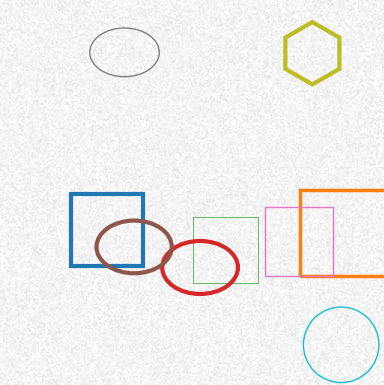[{"shape": "square", "thickness": 3, "radius": 0.46, "center": [0.278, 0.403]}, {"shape": "square", "thickness": 2.5, "radius": 0.56, "center": [0.891, 0.395]}, {"shape": "square", "thickness": 0.5, "radius": 0.43, "center": [0.586, 0.35]}, {"shape": "oval", "thickness": 3, "radius": 0.49, "center": [0.52, 0.305]}, {"shape": "oval", "thickness": 3, "radius": 0.49, "center": [0.348, 0.359]}, {"shape": "square", "thickness": 1, "radius": 0.44, "center": [0.777, 0.373]}, {"shape": "oval", "thickness": 1, "radius": 0.45, "center": [0.323, 0.864]}, {"shape": "hexagon", "thickness": 3, "radius": 0.41, "center": [0.811, 0.862]}, {"shape": "circle", "thickness": 1, "radius": 0.49, "center": [0.886, 0.104]}]